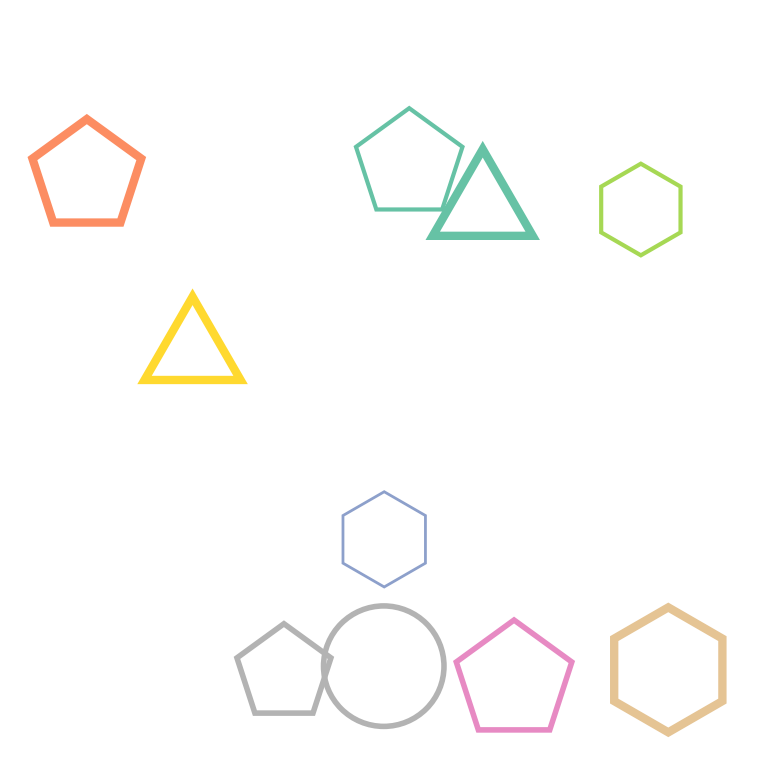[{"shape": "pentagon", "thickness": 1.5, "radius": 0.36, "center": [0.531, 0.787]}, {"shape": "triangle", "thickness": 3, "radius": 0.37, "center": [0.627, 0.731]}, {"shape": "pentagon", "thickness": 3, "radius": 0.37, "center": [0.113, 0.771]}, {"shape": "hexagon", "thickness": 1, "radius": 0.31, "center": [0.499, 0.3]}, {"shape": "pentagon", "thickness": 2, "radius": 0.39, "center": [0.668, 0.116]}, {"shape": "hexagon", "thickness": 1.5, "radius": 0.3, "center": [0.832, 0.728]}, {"shape": "triangle", "thickness": 3, "radius": 0.36, "center": [0.25, 0.543]}, {"shape": "hexagon", "thickness": 3, "radius": 0.41, "center": [0.868, 0.13]}, {"shape": "circle", "thickness": 2, "radius": 0.39, "center": [0.498, 0.135]}, {"shape": "pentagon", "thickness": 2, "radius": 0.32, "center": [0.369, 0.126]}]